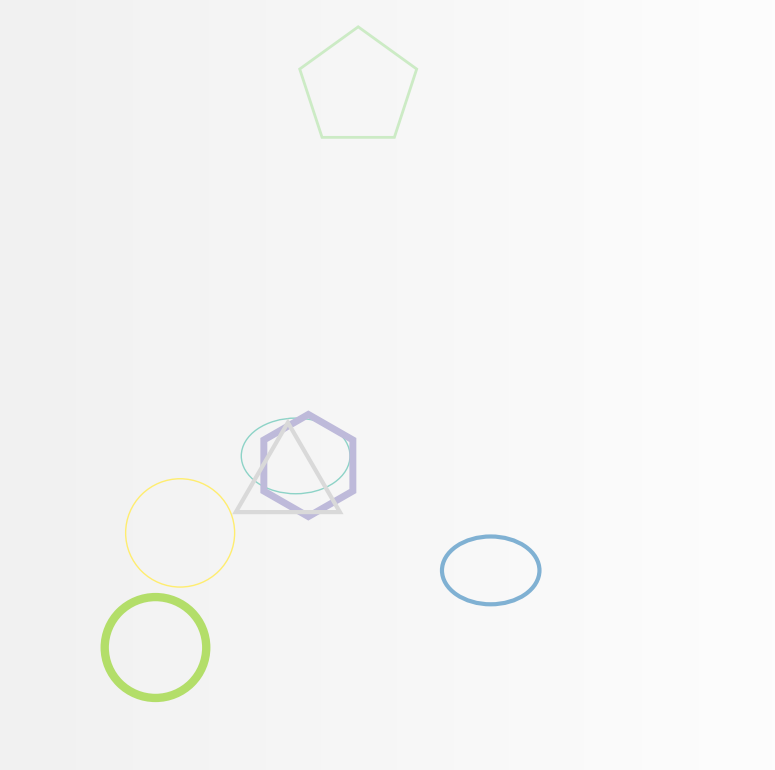[{"shape": "oval", "thickness": 0.5, "radius": 0.35, "center": [0.381, 0.408]}, {"shape": "hexagon", "thickness": 2.5, "radius": 0.33, "center": [0.398, 0.395]}, {"shape": "oval", "thickness": 1.5, "radius": 0.31, "center": [0.633, 0.259]}, {"shape": "circle", "thickness": 3, "radius": 0.33, "center": [0.201, 0.159]}, {"shape": "triangle", "thickness": 1.5, "radius": 0.39, "center": [0.371, 0.374]}, {"shape": "pentagon", "thickness": 1, "radius": 0.4, "center": [0.462, 0.886]}, {"shape": "circle", "thickness": 0.5, "radius": 0.35, "center": [0.232, 0.308]}]